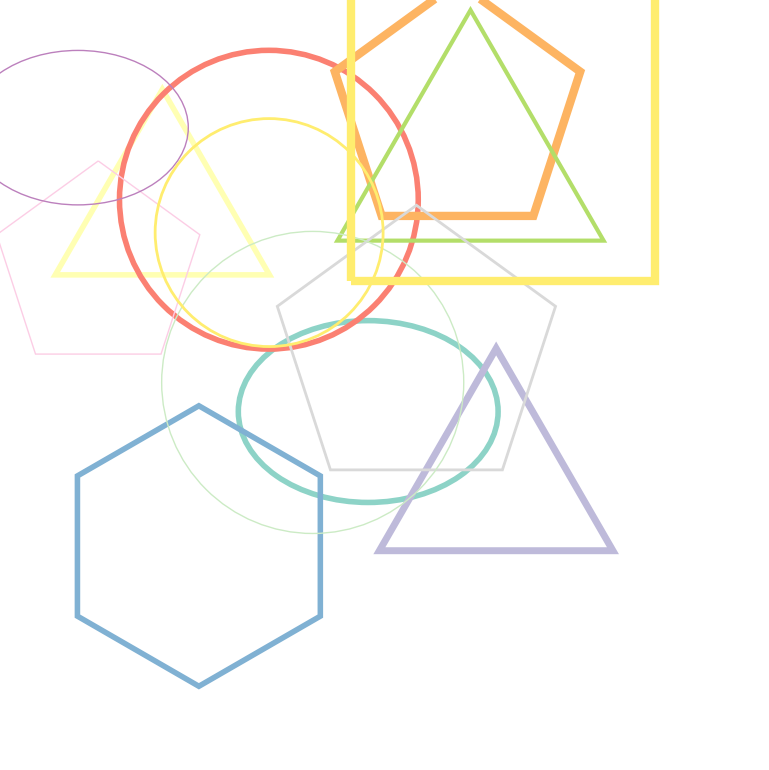[{"shape": "oval", "thickness": 2, "radius": 0.84, "center": [0.478, 0.466]}, {"shape": "triangle", "thickness": 2, "radius": 0.8, "center": [0.211, 0.723]}, {"shape": "triangle", "thickness": 2.5, "radius": 0.88, "center": [0.644, 0.372]}, {"shape": "circle", "thickness": 2, "radius": 0.97, "center": [0.349, 0.741]}, {"shape": "hexagon", "thickness": 2, "radius": 0.91, "center": [0.258, 0.291]}, {"shape": "pentagon", "thickness": 3, "radius": 0.84, "center": [0.594, 0.855]}, {"shape": "triangle", "thickness": 1.5, "radius": 1.0, "center": [0.611, 0.787]}, {"shape": "pentagon", "thickness": 0.5, "radius": 0.69, "center": [0.128, 0.652]}, {"shape": "pentagon", "thickness": 1, "radius": 0.95, "center": [0.541, 0.543]}, {"shape": "oval", "thickness": 0.5, "radius": 0.72, "center": [0.101, 0.834]}, {"shape": "circle", "thickness": 0.5, "radius": 0.98, "center": [0.406, 0.503]}, {"shape": "circle", "thickness": 1, "radius": 0.74, "center": [0.35, 0.698]}, {"shape": "square", "thickness": 3, "radius": 0.99, "center": [0.653, 0.833]}]